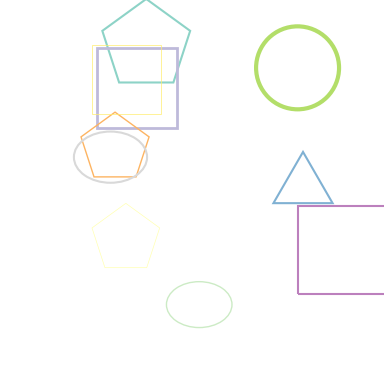[{"shape": "pentagon", "thickness": 1.5, "radius": 0.6, "center": [0.38, 0.883]}, {"shape": "pentagon", "thickness": 0.5, "radius": 0.46, "center": [0.327, 0.379]}, {"shape": "square", "thickness": 2, "radius": 0.52, "center": [0.356, 0.771]}, {"shape": "triangle", "thickness": 1.5, "radius": 0.44, "center": [0.787, 0.517]}, {"shape": "pentagon", "thickness": 1, "radius": 0.46, "center": [0.299, 0.616]}, {"shape": "circle", "thickness": 3, "radius": 0.54, "center": [0.773, 0.824]}, {"shape": "oval", "thickness": 1.5, "radius": 0.48, "center": [0.287, 0.592]}, {"shape": "square", "thickness": 1.5, "radius": 0.57, "center": [0.888, 0.351]}, {"shape": "oval", "thickness": 1, "radius": 0.43, "center": [0.517, 0.209]}, {"shape": "square", "thickness": 0.5, "radius": 0.44, "center": [0.328, 0.794]}]